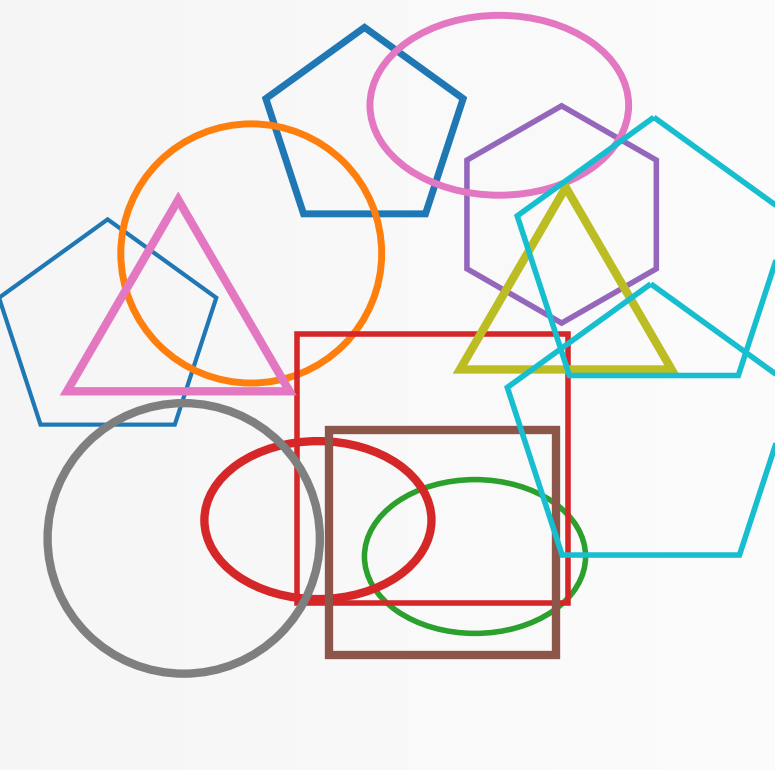[{"shape": "pentagon", "thickness": 1.5, "radius": 0.74, "center": [0.139, 0.568]}, {"shape": "pentagon", "thickness": 2.5, "radius": 0.67, "center": [0.47, 0.831]}, {"shape": "circle", "thickness": 2.5, "radius": 0.84, "center": [0.324, 0.671]}, {"shape": "oval", "thickness": 2, "radius": 0.71, "center": [0.613, 0.277]}, {"shape": "oval", "thickness": 3, "radius": 0.73, "center": [0.41, 0.325]}, {"shape": "square", "thickness": 2, "radius": 0.87, "center": [0.559, 0.391]}, {"shape": "hexagon", "thickness": 2, "radius": 0.71, "center": [0.725, 0.721]}, {"shape": "square", "thickness": 3, "radius": 0.73, "center": [0.571, 0.296]}, {"shape": "triangle", "thickness": 3, "radius": 0.83, "center": [0.23, 0.575]}, {"shape": "oval", "thickness": 2.5, "radius": 0.83, "center": [0.644, 0.863]}, {"shape": "circle", "thickness": 3, "radius": 0.88, "center": [0.237, 0.301]}, {"shape": "triangle", "thickness": 3, "radius": 0.79, "center": [0.73, 0.599]}, {"shape": "pentagon", "thickness": 2, "radius": 0.97, "center": [0.84, 0.437]}, {"shape": "pentagon", "thickness": 2, "radius": 0.93, "center": [0.844, 0.662]}]